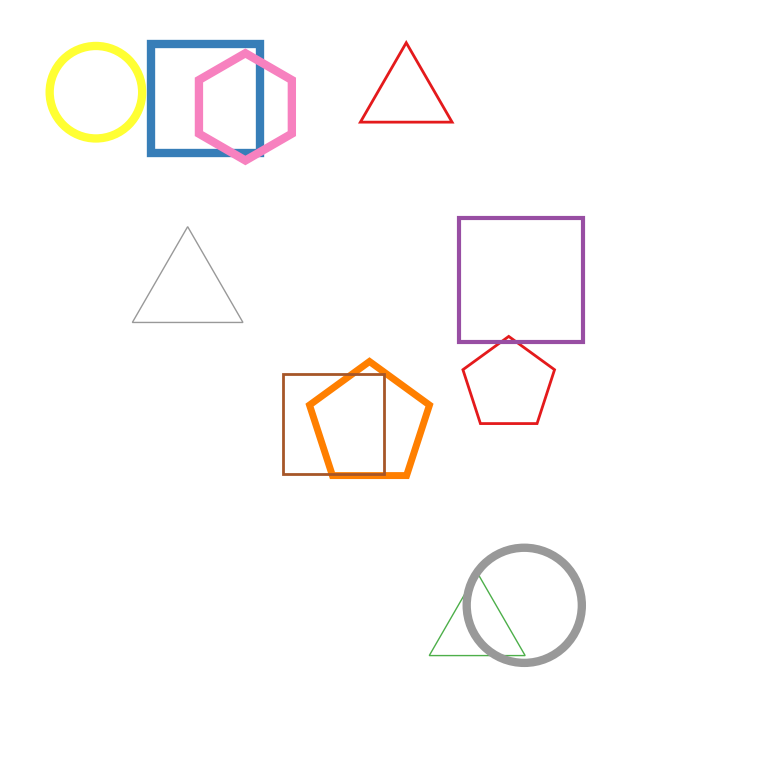[{"shape": "pentagon", "thickness": 1, "radius": 0.31, "center": [0.661, 0.501]}, {"shape": "triangle", "thickness": 1, "radius": 0.34, "center": [0.528, 0.876]}, {"shape": "square", "thickness": 3, "radius": 0.35, "center": [0.266, 0.872]}, {"shape": "triangle", "thickness": 0.5, "radius": 0.36, "center": [0.62, 0.185]}, {"shape": "square", "thickness": 1.5, "radius": 0.4, "center": [0.676, 0.637]}, {"shape": "pentagon", "thickness": 2.5, "radius": 0.41, "center": [0.48, 0.449]}, {"shape": "circle", "thickness": 3, "radius": 0.3, "center": [0.125, 0.88]}, {"shape": "square", "thickness": 1, "radius": 0.33, "center": [0.433, 0.449]}, {"shape": "hexagon", "thickness": 3, "radius": 0.35, "center": [0.319, 0.861]}, {"shape": "triangle", "thickness": 0.5, "radius": 0.41, "center": [0.244, 0.623]}, {"shape": "circle", "thickness": 3, "radius": 0.37, "center": [0.681, 0.214]}]